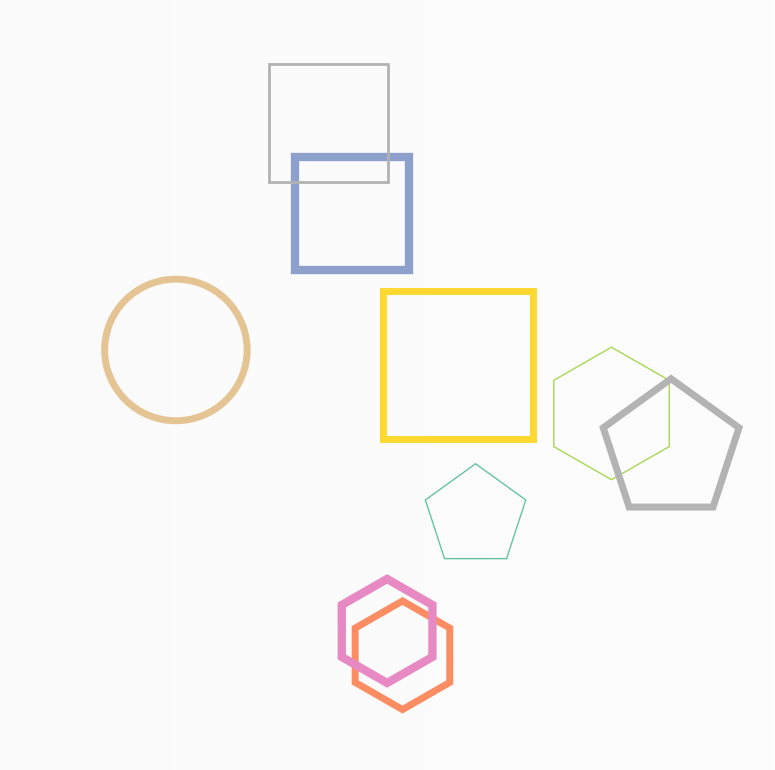[{"shape": "pentagon", "thickness": 0.5, "radius": 0.34, "center": [0.614, 0.33]}, {"shape": "hexagon", "thickness": 2.5, "radius": 0.35, "center": [0.519, 0.149]}, {"shape": "square", "thickness": 3, "radius": 0.37, "center": [0.454, 0.722]}, {"shape": "hexagon", "thickness": 3, "radius": 0.34, "center": [0.499, 0.181]}, {"shape": "hexagon", "thickness": 0.5, "radius": 0.43, "center": [0.789, 0.463]}, {"shape": "square", "thickness": 2.5, "radius": 0.48, "center": [0.591, 0.526]}, {"shape": "circle", "thickness": 2.5, "radius": 0.46, "center": [0.227, 0.546]}, {"shape": "square", "thickness": 1, "radius": 0.38, "center": [0.424, 0.84]}, {"shape": "pentagon", "thickness": 2.5, "radius": 0.46, "center": [0.866, 0.416]}]